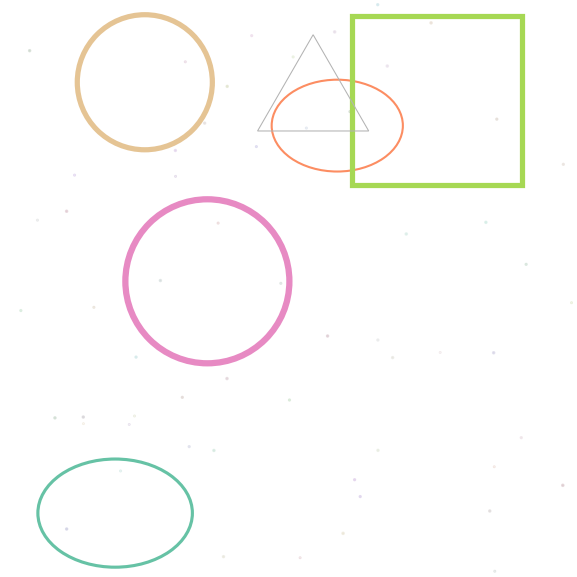[{"shape": "oval", "thickness": 1.5, "radius": 0.67, "center": [0.199, 0.111]}, {"shape": "oval", "thickness": 1, "radius": 0.57, "center": [0.584, 0.782]}, {"shape": "circle", "thickness": 3, "radius": 0.71, "center": [0.359, 0.512]}, {"shape": "square", "thickness": 2.5, "radius": 0.73, "center": [0.757, 0.825]}, {"shape": "circle", "thickness": 2.5, "radius": 0.58, "center": [0.251, 0.857]}, {"shape": "triangle", "thickness": 0.5, "radius": 0.56, "center": [0.542, 0.828]}]